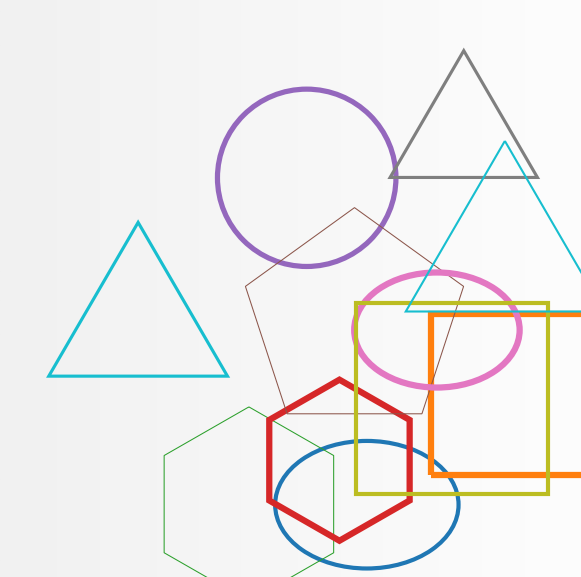[{"shape": "oval", "thickness": 2, "radius": 0.79, "center": [0.631, 0.125]}, {"shape": "square", "thickness": 3, "radius": 0.7, "center": [0.882, 0.316]}, {"shape": "hexagon", "thickness": 0.5, "radius": 0.84, "center": [0.428, 0.126]}, {"shape": "hexagon", "thickness": 3, "radius": 0.7, "center": [0.584, 0.202]}, {"shape": "circle", "thickness": 2.5, "radius": 0.77, "center": [0.528, 0.691]}, {"shape": "pentagon", "thickness": 0.5, "radius": 0.99, "center": [0.61, 0.442]}, {"shape": "oval", "thickness": 3, "radius": 0.71, "center": [0.752, 0.428]}, {"shape": "triangle", "thickness": 1.5, "radius": 0.73, "center": [0.798, 0.765]}, {"shape": "square", "thickness": 2, "radius": 0.83, "center": [0.778, 0.309]}, {"shape": "triangle", "thickness": 1.5, "radius": 0.89, "center": [0.238, 0.437]}, {"shape": "triangle", "thickness": 1, "radius": 0.98, "center": [0.869, 0.558]}]